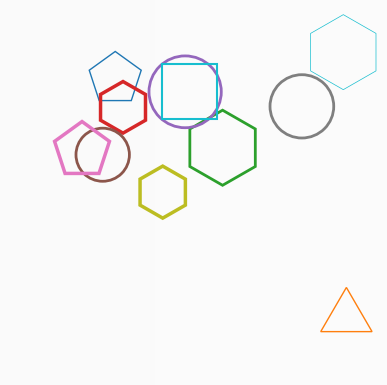[{"shape": "pentagon", "thickness": 1, "radius": 0.35, "center": [0.297, 0.796]}, {"shape": "triangle", "thickness": 1, "radius": 0.38, "center": [0.894, 0.177]}, {"shape": "hexagon", "thickness": 2, "radius": 0.49, "center": [0.574, 0.616]}, {"shape": "hexagon", "thickness": 2.5, "radius": 0.33, "center": [0.317, 0.721]}, {"shape": "circle", "thickness": 2, "radius": 0.47, "center": [0.478, 0.762]}, {"shape": "circle", "thickness": 2, "radius": 0.34, "center": [0.265, 0.598]}, {"shape": "pentagon", "thickness": 2.5, "radius": 0.37, "center": [0.212, 0.61]}, {"shape": "circle", "thickness": 2, "radius": 0.41, "center": [0.779, 0.724]}, {"shape": "hexagon", "thickness": 2.5, "radius": 0.34, "center": [0.42, 0.501]}, {"shape": "hexagon", "thickness": 0.5, "radius": 0.49, "center": [0.886, 0.865]}, {"shape": "square", "thickness": 1.5, "radius": 0.36, "center": [0.49, 0.762]}]